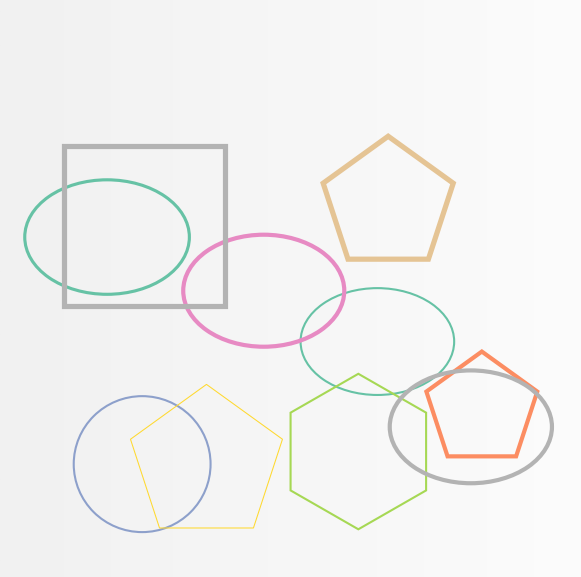[{"shape": "oval", "thickness": 1.5, "radius": 0.71, "center": [0.184, 0.589]}, {"shape": "oval", "thickness": 1, "radius": 0.66, "center": [0.649, 0.408]}, {"shape": "pentagon", "thickness": 2, "radius": 0.5, "center": [0.829, 0.29]}, {"shape": "circle", "thickness": 1, "radius": 0.59, "center": [0.245, 0.195]}, {"shape": "oval", "thickness": 2, "radius": 0.69, "center": [0.454, 0.496]}, {"shape": "hexagon", "thickness": 1, "radius": 0.67, "center": [0.616, 0.217]}, {"shape": "pentagon", "thickness": 0.5, "radius": 0.69, "center": [0.355, 0.196]}, {"shape": "pentagon", "thickness": 2.5, "radius": 0.59, "center": [0.668, 0.646]}, {"shape": "square", "thickness": 2.5, "radius": 0.69, "center": [0.248, 0.607]}, {"shape": "oval", "thickness": 2, "radius": 0.7, "center": [0.81, 0.26]}]